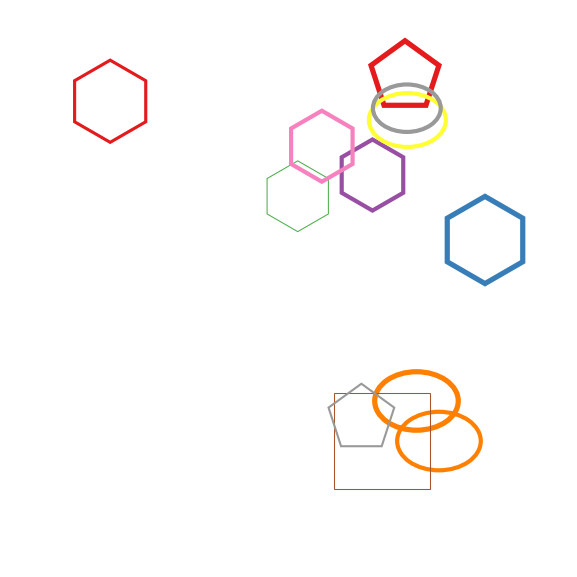[{"shape": "hexagon", "thickness": 1.5, "radius": 0.36, "center": [0.191, 0.824]}, {"shape": "pentagon", "thickness": 2.5, "radius": 0.31, "center": [0.701, 0.867]}, {"shape": "hexagon", "thickness": 2.5, "radius": 0.38, "center": [0.84, 0.584]}, {"shape": "hexagon", "thickness": 0.5, "radius": 0.31, "center": [0.516, 0.659]}, {"shape": "hexagon", "thickness": 2, "radius": 0.31, "center": [0.645, 0.696]}, {"shape": "oval", "thickness": 2.5, "radius": 0.36, "center": [0.721, 0.305]}, {"shape": "oval", "thickness": 2, "radius": 0.36, "center": [0.76, 0.235]}, {"shape": "oval", "thickness": 2, "radius": 0.33, "center": [0.705, 0.791]}, {"shape": "square", "thickness": 0.5, "radius": 0.41, "center": [0.661, 0.236]}, {"shape": "hexagon", "thickness": 2, "radius": 0.31, "center": [0.557, 0.746]}, {"shape": "oval", "thickness": 2, "radius": 0.29, "center": [0.704, 0.812]}, {"shape": "pentagon", "thickness": 1, "radius": 0.3, "center": [0.626, 0.275]}]